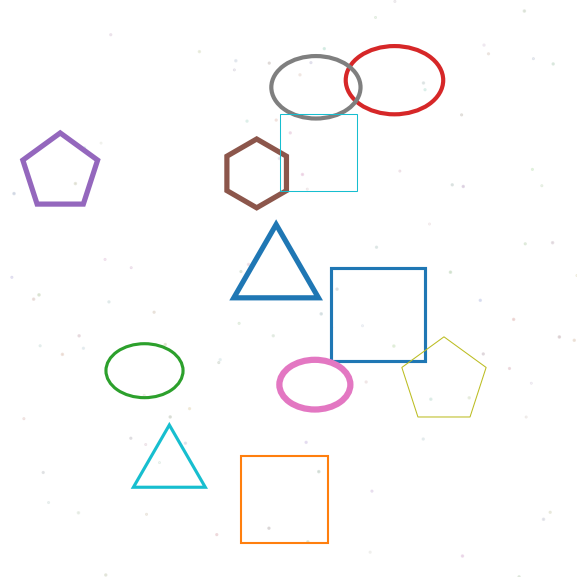[{"shape": "triangle", "thickness": 2.5, "radius": 0.42, "center": [0.478, 0.526]}, {"shape": "square", "thickness": 1.5, "radius": 0.41, "center": [0.655, 0.455]}, {"shape": "square", "thickness": 1, "radius": 0.38, "center": [0.493, 0.134]}, {"shape": "oval", "thickness": 1.5, "radius": 0.33, "center": [0.25, 0.357]}, {"shape": "oval", "thickness": 2, "radius": 0.42, "center": [0.683, 0.86]}, {"shape": "pentagon", "thickness": 2.5, "radius": 0.34, "center": [0.104, 0.701]}, {"shape": "hexagon", "thickness": 2.5, "radius": 0.3, "center": [0.444, 0.699]}, {"shape": "oval", "thickness": 3, "radius": 0.31, "center": [0.545, 0.333]}, {"shape": "oval", "thickness": 2, "radius": 0.39, "center": [0.547, 0.848]}, {"shape": "pentagon", "thickness": 0.5, "radius": 0.38, "center": [0.769, 0.339]}, {"shape": "square", "thickness": 0.5, "radius": 0.33, "center": [0.551, 0.735]}, {"shape": "triangle", "thickness": 1.5, "radius": 0.36, "center": [0.293, 0.191]}]